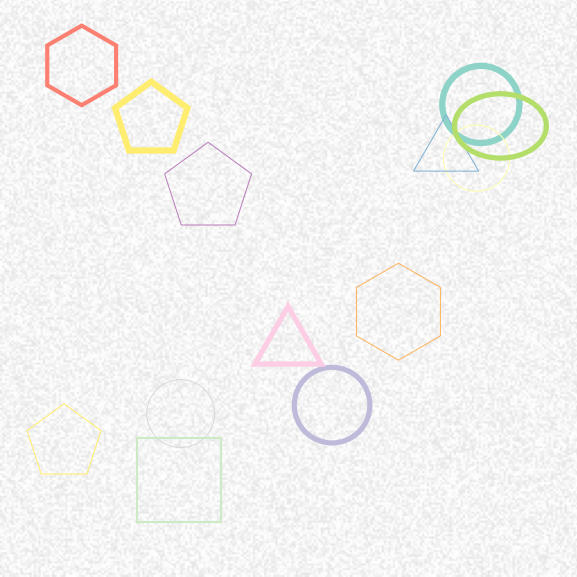[{"shape": "circle", "thickness": 3, "radius": 0.33, "center": [0.833, 0.818]}, {"shape": "circle", "thickness": 0.5, "radius": 0.29, "center": [0.825, 0.725]}, {"shape": "circle", "thickness": 2.5, "radius": 0.33, "center": [0.575, 0.298]}, {"shape": "hexagon", "thickness": 2, "radius": 0.34, "center": [0.141, 0.886]}, {"shape": "triangle", "thickness": 0.5, "radius": 0.33, "center": [0.772, 0.735]}, {"shape": "hexagon", "thickness": 0.5, "radius": 0.42, "center": [0.69, 0.459]}, {"shape": "oval", "thickness": 2.5, "radius": 0.4, "center": [0.867, 0.781]}, {"shape": "triangle", "thickness": 2.5, "radius": 0.33, "center": [0.499, 0.402]}, {"shape": "circle", "thickness": 0.5, "radius": 0.29, "center": [0.313, 0.283]}, {"shape": "pentagon", "thickness": 0.5, "radius": 0.4, "center": [0.36, 0.674]}, {"shape": "square", "thickness": 1, "radius": 0.36, "center": [0.31, 0.167]}, {"shape": "pentagon", "thickness": 0.5, "radius": 0.34, "center": [0.111, 0.233]}, {"shape": "pentagon", "thickness": 3, "radius": 0.33, "center": [0.262, 0.792]}]